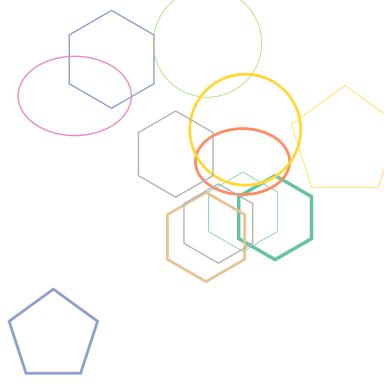[{"shape": "hexagon", "thickness": 0.5, "radius": 0.51, "center": [0.631, 0.45]}, {"shape": "hexagon", "thickness": 2.5, "radius": 0.55, "center": [0.715, 0.435]}, {"shape": "oval", "thickness": 2, "radius": 0.61, "center": [0.63, 0.58]}, {"shape": "pentagon", "thickness": 2, "radius": 0.6, "center": [0.139, 0.128]}, {"shape": "hexagon", "thickness": 1, "radius": 0.63, "center": [0.29, 0.846]}, {"shape": "oval", "thickness": 1, "radius": 0.74, "center": [0.194, 0.751]}, {"shape": "circle", "thickness": 0.5, "radius": 0.7, "center": [0.539, 0.888]}, {"shape": "circle", "thickness": 2, "radius": 0.72, "center": [0.637, 0.663]}, {"shape": "pentagon", "thickness": 0.5, "radius": 0.73, "center": [0.896, 0.632]}, {"shape": "hexagon", "thickness": 2, "radius": 0.58, "center": [0.535, 0.384]}, {"shape": "hexagon", "thickness": 1, "radius": 0.51, "center": [0.567, 0.419]}, {"shape": "hexagon", "thickness": 1, "radius": 0.56, "center": [0.456, 0.6]}]